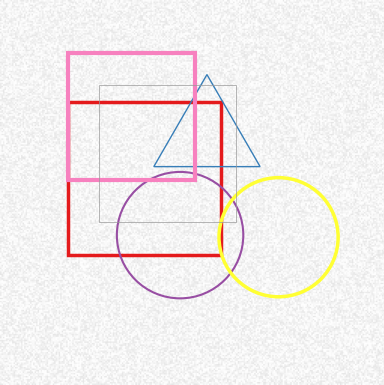[{"shape": "square", "thickness": 2.5, "radius": 0.99, "center": [0.375, 0.536]}, {"shape": "triangle", "thickness": 1, "radius": 0.8, "center": [0.538, 0.647]}, {"shape": "circle", "thickness": 1.5, "radius": 0.82, "center": [0.468, 0.389]}, {"shape": "circle", "thickness": 2.5, "radius": 0.77, "center": [0.724, 0.384]}, {"shape": "square", "thickness": 3, "radius": 0.82, "center": [0.341, 0.698]}, {"shape": "square", "thickness": 0.5, "radius": 0.89, "center": [0.436, 0.602]}]